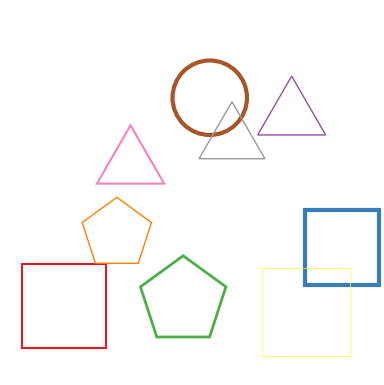[{"shape": "square", "thickness": 1.5, "radius": 0.55, "center": [0.166, 0.205]}, {"shape": "square", "thickness": 3, "radius": 0.48, "center": [0.889, 0.357]}, {"shape": "pentagon", "thickness": 2, "radius": 0.58, "center": [0.476, 0.219]}, {"shape": "triangle", "thickness": 1, "radius": 0.51, "center": [0.758, 0.7]}, {"shape": "pentagon", "thickness": 1, "radius": 0.47, "center": [0.303, 0.393]}, {"shape": "square", "thickness": 0.5, "radius": 0.57, "center": [0.796, 0.19]}, {"shape": "circle", "thickness": 3, "radius": 0.48, "center": [0.545, 0.746]}, {"shape": "triangle", "thickness": 1.5, "radius": 0.5, "center": [0.339, 0.574]}, {"shape": "triangle", "thickness": 1, "radius": 0.49, "center": [0.602, 0.637]}]